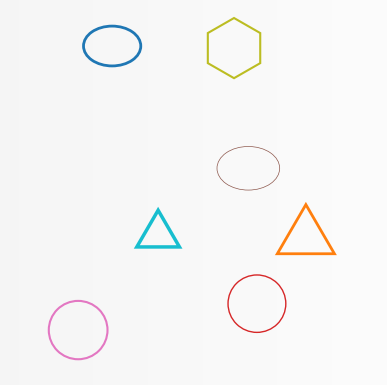[{"shape": "oval", "thickness": 2, "radius": 0.37, "center": [0.289, 0.88]}, {"shape": "triangle", "thickness": 2, "radius": 0.43, "center": [0.789, 0.383]}, {"shape": "circle", "thickness": 1, "radius": 0.37, "center": [0.663, 0.211]}, {"shape": "oval", "thickness": 0.5, "radius": 0.4, "center": [0.641, 0.563]}, {"shape": "circle", "thickness": 1.5, "radius": 0.38, "center": [0.202, 0.143]}, {"shape": "hexagon", "thickness": 1.5, "radius": 0.39, "center": [0.604, 0.875]}, {"shape": "triangle", "thickness": 2.5, "radius": 0.32, "center": [0.408, 0.39]}]